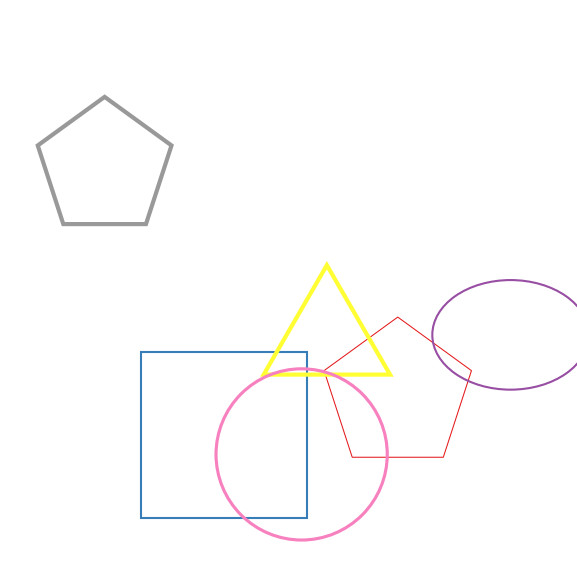[{"shape": "pentagon", "thickness": 0.5, "radius": 0.67, "center": [0.689, 0.316]}, {"shape": "square", "thickness": 1, "radius": 0.72, "center": [0.387, 0.245]}, {"shape": "oval", "thickness": 1, "radius": 0.68, "center": [0.884, 0.419]}, {"shape": "triangle", "thickness": 2, "radius": 0.63, "center": [0.566, 0.414]}, {"shape": "circle", "thickness": 1.5, "radius": 0.74, "center": [0.522, 0.212]}, {"shape": "pentagon", "thickness": 2, "radius": 0.61, "center": [0.181, 0.71]}]